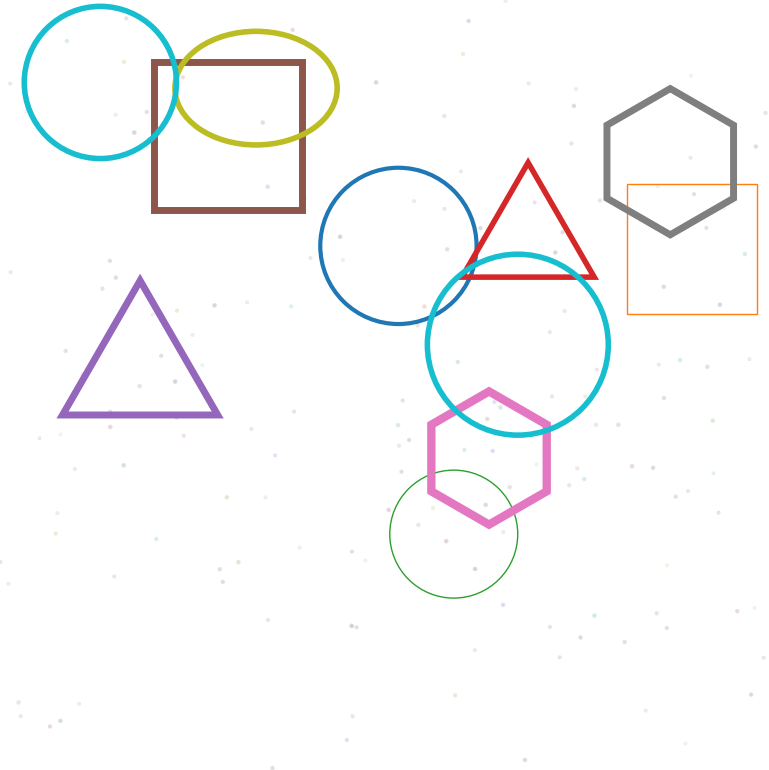[{"shape": "circle", "thickness": 1.5, "radius": 0.51, "center": [0.517, 0.681]}, {"shape": "square", "thickness": 0.5, "radius": 0.42, "center": [0.898, 0.677]}, {"shape": "circle", "thickness": 0.5, "radius": 0.42, "center": [0.589, 0.306]}, {"shape": "triangle", "thickness": 2, "radius": 0.5, "center": [0.686, 0.69]}, {"shape": "triangle", "thickness": 2.5, "radius": 0.58, "center": [0.182, 0.519]}, {"shape": "square", "thickness": 2.5, "radius": 0.48, "center": [0.296, 0.823]}, {"shape": "hexagon", "thickness": 3, "radius": 0.43, "center": [0.635, 0.405]}, {"shape": "hexagon", "thickness": 2.5, "radius": 0.47, "center": [0.87, 0.79]}, {"shape": "oval", "thickness": 2, "radius": 0.53, "center": [0.333, 0.886]}, {"shape": "circle", "thickness": 2, "radius": 0.59, "center": [0.673, 0.552]}, {"shape": "circle", "thickness": 2, "radius": 0.49, "center": [0.13, 0.893]}]